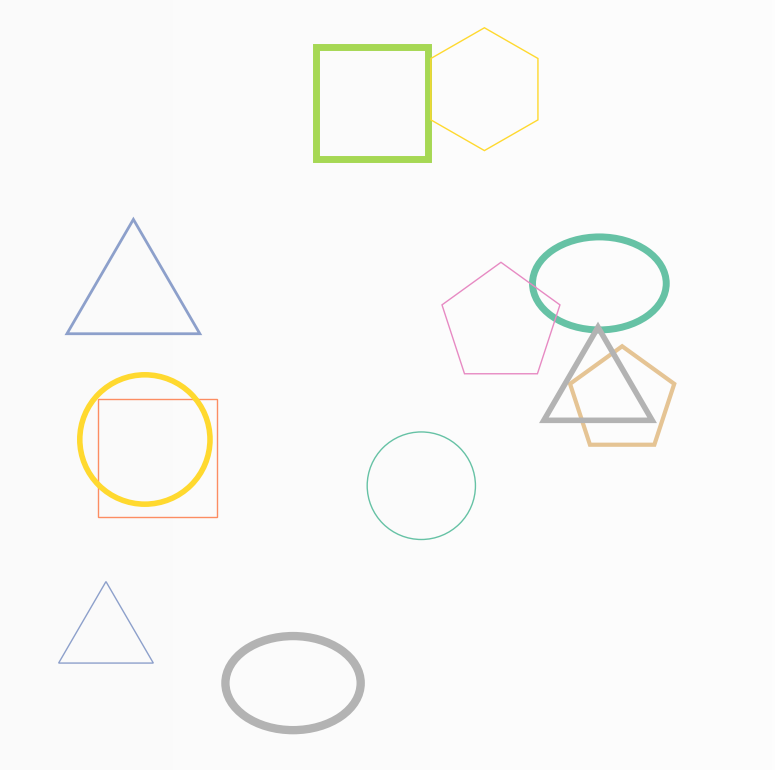[{"shape": "circle", "thickness": 0.5, "radius": 0.35, "center": [0.544, 0.369]}, {"shape": "oval", "thickness": 2.5, "radius": 0.43, "center": [0.773, 0.632]}, {"shape": "square", "thickness": 0.5, "radius": 0.38, "center": [0.204, 0.405]}, {"shape": "triangle", "thickness": 0.5, "radius": 0.35, "center": [0.137, 0.174]}, {"shape": "triangle", "thickness": 1, "radius": 0.49, "center": [0.172, 0.616]}, {"shape": "pentagon", "thickness": 0.5, "radius": 0.4, "center": [0.646, 0.579]}, {"shape": "square", "thickness": 2.5, "radius": 0.36, "center": [0.48, 0.866]}, {"shape": "hexagon", "thickness": 0.5, "radius": 0.4, "center": [0.625, 0.884]}, {"shape": "circle", "thickness": 2, "radius": 0.42, "center": [0.187, 0.429]}, {"shape": "pentagon", "thickness": 1.5, "radius": 0.35, "center": [0.803, 0.48]}, {"shape": "triangle", "thickness": 2, "radius": 0.4, "center": [0.772, 0.494]}, {"shape": "oval", "thickness": 3, "radius": 0.44, "center": [0.378, 0.113]}]